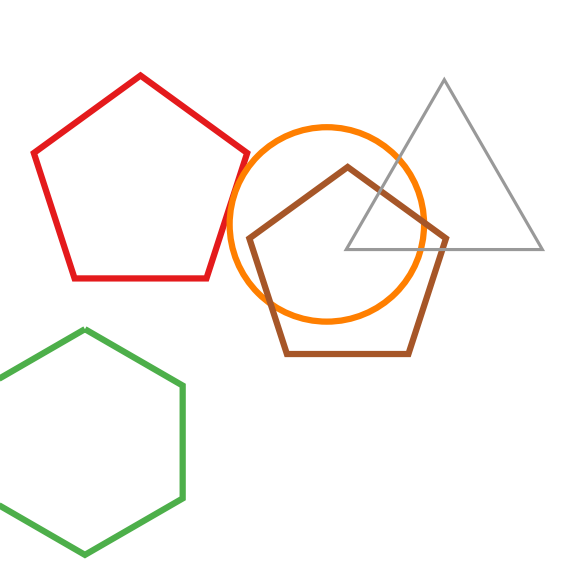[{"shape": "pentagon", "thickness": 3, "radius": 0.97, "center": [0.243, 0.674]}, {"shape": "hexagon", "thickness": 3, "radius": 0.98, "center": [0.147, 0.234]}, {"shape": "circle", "thickness": 3, "radius": 0.84, "center": [0.566, 0.611]}, {"shape": "pentagon", "thickness": 3, "radius": 0.89, "center": [0.602, 0.531]}, {"shape": "triangle", "thickness": 1.5, "radius": 0.98, "center": [0.769, 0.665]}]